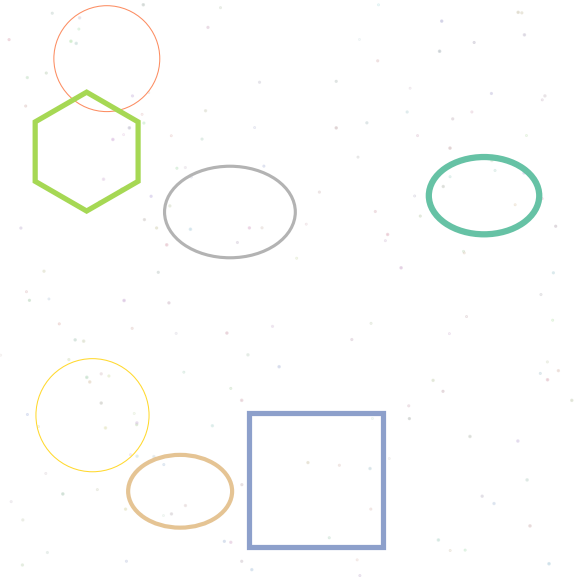[{"shape": "oval", "thickness": 3, "radius": 0.48, "center": [0.838, 0.66]}, {"shape": "circle", "thickness": 0.5, "radius": 0.46, "center": [0.185, 0.898]}, {"shape": "square", "thickness": 2.5, "radius": 0.58, "center": [0.547, 0.168]}, {"shape": "hexagon", "thickness": 2.5, "radius": 0.51, "center": [0.15, 0.737]}, {"shape": "circle", "thickness": 0.5, "radius": 0.49, "center": [0.16, 0.28]}, {"shape": "oval", "thickness": 2, "radius": 0.45, "center": [0.312, 0.148]}, {"shape": "oval", "thickness": 1.5, "radius": 0.57, "center": [0.398, 0.632]}]